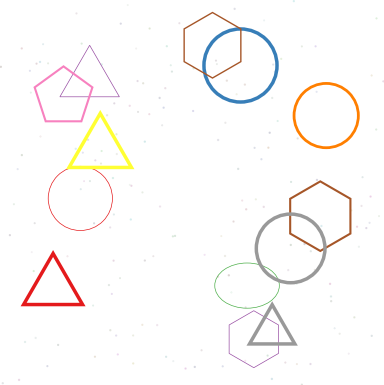[{"shape": "circle", "thickness": 0.5, "radius": 0.42, "center": [0.209, 0.485]}, {"shape": "triangle", "thickness": 2.5, "radius": 0.44, "center": [0.138, 0.253]}, {"shape": "circle", "thickness": 2.5, "radius": 0.47, "center": [0.625, 0.83]}, {"shape": "oval", "thickness": 0.5, "radius": 0.42, "center": [0.642, 0.258]}, {"shape": "triangle", "thickness": 0.5, "radius": 0.45, "center": [0.233, 0.793]}, {"shape": "hexagon", "thickness": 0.5, "radius": 0.37, "center": [0.659, 0.119]}, {"shape": "circle", "thickness": 2, "radius": 0.42, "center": [0.847, 0.7]}, {"shape": "triangle", "thickness": 2.5, "radius": 0.47, "center": [0.26, 0.612]}, {"shape": "hexagon", "thickness": 1.5, "radius": 0.45, "center": [0.832, 0.439]}, {"shape": "hexagon", "thickness": 1, "radius": 0.43, "center": [0.552, 0.882]}, {"shape": "pentagon", "thickness": 1.5, "radius": 0.39, "center": [0.165, 0.749]}, {"shape": "triangle", "thickness": 2.5, "radius": 0.34, "center": [0.707, 0.141]}, {"shape": "circle", "thickness": 2.5, "radius": 0.45, "center": [0.755, 0.355]}]